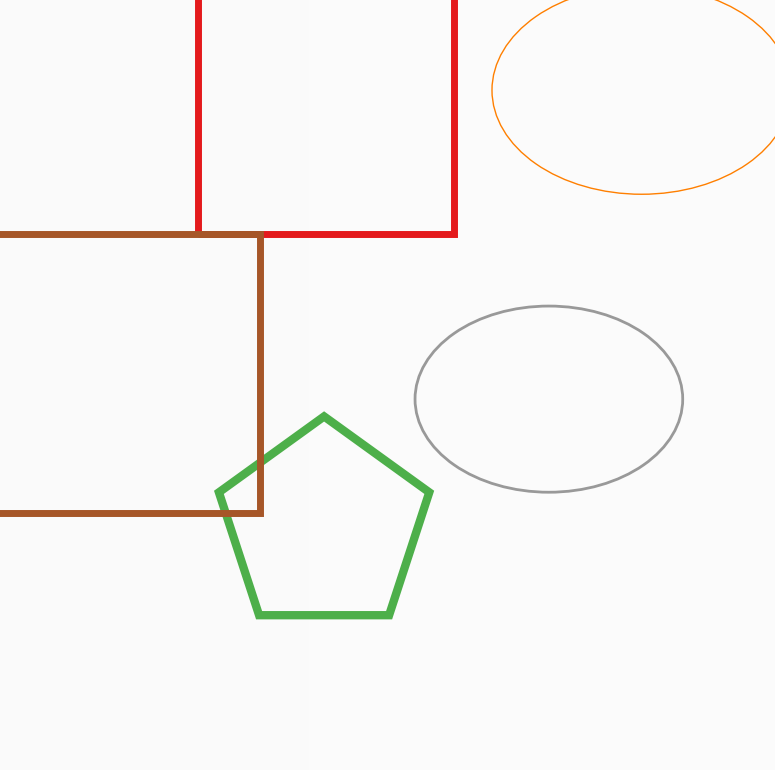[{"shape": "square", "thickness": 2.5, "radius": 0.83, "center": [0.42, 0.861]}, {"shape": "pentagon", "thickness": 3, "radius": 0.71, "center": [0.418, 0.316]}, {"shape": "oval", "thickness": 0.5, "radius": 0.97, "center": [0.828, 0.883]}, {"shape": "square", "thickness": 2.5, "radius": 0.9, "center": [0.154, 0.515]}, {"shape": "oval", "thickness": 1, "radius": 0.86, "center": [0.708, 0.482]}]